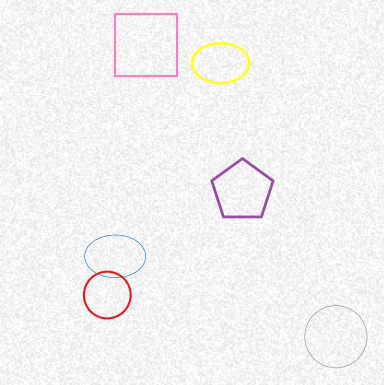[{"shape": "circle", "thickness": 1.5, "radius": 0.3, "center": [0.279, 0.234]}, {"shape": "oval", "thickness": 0.5, "radius": 0.4, "center": [0.299, 0.334]}, {"shape": "pentagon", "thickness": 2, "radius": 0.42, "center": [0.63, 0.504]}, {"shape": "oval", "thickness": 2, "radius": 0.37, "center": [0.573, 0.836]}, {"shape": "square", "thickness": 1.5, "radius": 0.41, "center": [0.379, 0.883]}, {"shape": "circle", "thickness": 0.5, "radius": 0.4, "center": [0.872, 0.125]}]